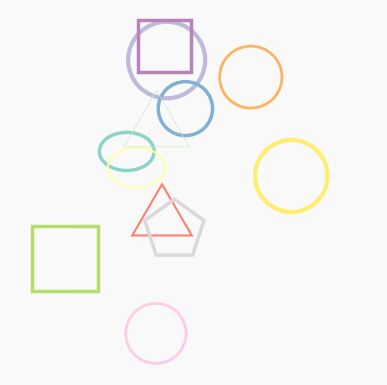[{"shape": "oval", "thickness": 2.5, "radius": 0.35, "center": [0.327, 0.607]}, {"shape": "oval", "thickness": 1.5, "radius": 0.37, "center": [0.353, 0.565]}, {"shape": "circle", "thickness": 3, "radius": 0.5, "center": [0.43, 0.844]}, {"shape": "triangle", "thickness": 1.5, "radius": 0.44, "center": [0.418, 0.433]}, {"shape": "circle", "thickness": 2.5, "radius": 0.35, "center": [0.479, 0.718]}, {"shape": "circle", "thickness": 2, "radius": 0.4, "center": [0.647, 0.8]}, {"shape": "square", "thickness": 2.5, "radius": 0.42, "center": [0.168, 0.328]}, {"shape": "circle", "thickness": 2, "radius": 0.39, "center": [0.402, 0.134]}, {"shape": "pentagon", "thickness": 2.5, "radius": 0.4, "center": [0.45, 0.402]}, {"shape": "square", "thickness": 2.5, "radius": 0.34, "center": [0.424, 0.88]}, {"shape": "triangle", "thickness": 0.5, "radius": 0.49, "center": [0.404, 0.667]}, {"shape": "circle", "thickness": 3, "radius": 0.47, "center": [0.752, 0.543]}]